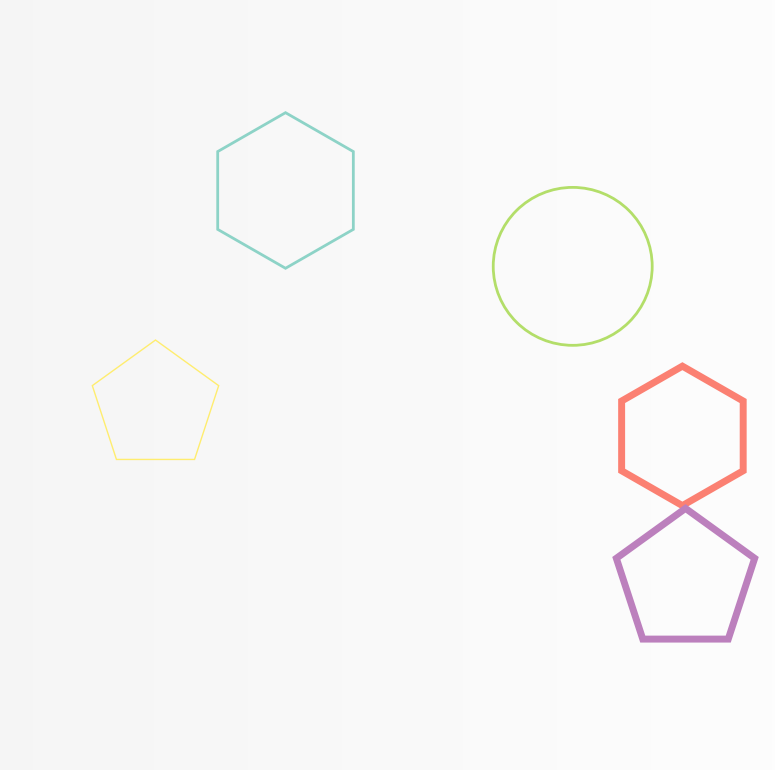[{"shape": "hexagon", "thickness": 1, "radius": 0.51, "center": [0.368, 0.753]}, {"shape": "hexagon", "thickness": 2.5, "radius": 0.45, "center": [0.881, 0.434]}, {"shape": "circle", "thickness": 1, "radius": 0.51, "center": [0.739, 0.654]}, {"shape": "pentagon", "thickness": 2.5, "radius": 0.47, "center": [0.885, 0.246]}, {"shape": "pentagon", "thickness": 0.5, "radius": 0.43, "center": [0.201, 0.473]}]